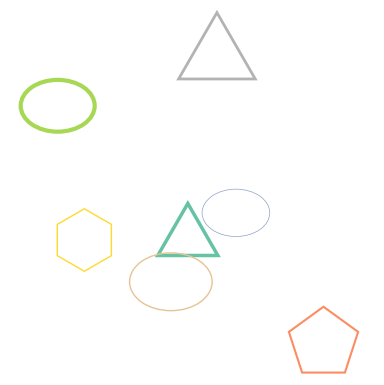[{"shape": "triangle", "thickness": 2.5, "radius": 0.45, "center": [0.488, 0.381]}, {"shape": "pentagon", "thickness": 1.5, "radius": 0.47, "center": [0.84, 0.109]}, {"shape": "oval", "thickness": 0.5, "radius": 0.44, "center": [0.613, 0.447]}, {"shape": "oval", "thickness": 3, "radius": 0.48, "center": [0.15, 0.725]}, {"shape": "hexagon", "thickness": 1, "radius": 0.41, "center": [0.219, 0.377]}, {"shape": "oval", "thickness": 1, "radius": 0.54, "center": [0.444, 0.268]}, {"shape": "triangle", "thickness": 2, "radius": 0.57, "center": [0.563, 0.852]}]